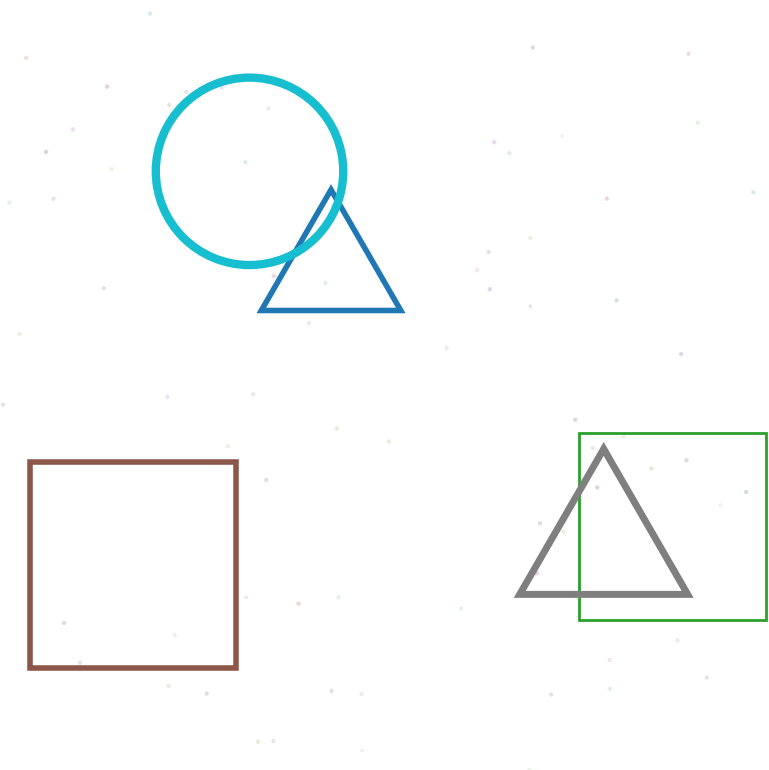[{"shape": "triangle", "thickness": 2, "radius": 0.52, "center": [0.43, 0.649]}, {"shape": "square", "thickness": 1, "radius": 0.61, "center": [0.873, 0.316]}, {"shape": "square", "thickness": 2, "radius": 0.67, "center": [0.173, 0.266]}, {"shape": "triangle", "thickness": 2.5, "radius": 0.63, "center": [0.784, 0.291]}, {"shape": "circle", "thickness": 3, "radius": 0.61, "center": [0.324, 0.777]}]